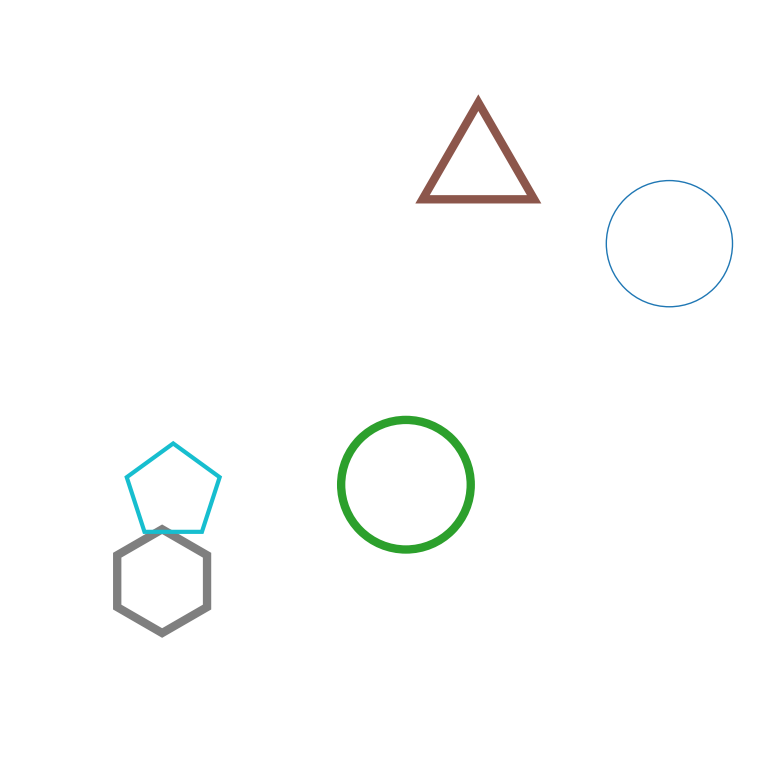[{"shape": "circle", "thickness": 0.5, "radius": 0.41, "center": [0.869, 0.684]}, {"shape": "circle", "thickness": 3, "radius": 0.42, "center": [0.527, 0.371]}, {"shape": "triangle", "thickness": 3, "radius": 0.42, "center": [0.621, 0.783]}, {"shape": "hexagon", "thickness": 3, "radius": 0.34, "center": [0.211, 0.245]}, {"shape": "pentagon", "thickness": 1.5, "radius": 0.32, "center": [0.225, 0.361]}]